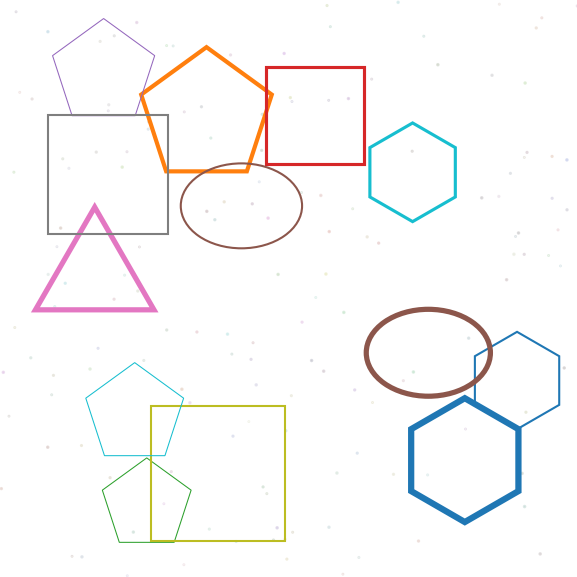[{"shape": "hexagon", "thickness": 1, "radius": 0.42, "center": [0.895, 0.34]}, {"shape": "hexagon", "thickness": 3, "radius": 0.54, "center": [0.805, 0.202]}, {"shape": "pentagon", "thickness": 2, "radius": 0.59, "center": [0.358, 0.799]}, {"shape": "pentagon", "thickness": 0.5, "radius": 0.4, "center": [0.254, 0.125]}, {"shape": "square", "thickness": 1.5, "radius": 0.42, "center": [0.545, 0.799]}, {"shape": "pentagon", "thickness": 0.5, "radius": 0.46, "center": [0.179, 0.874]}, {"shape": "oval", "thickness": 2.5, "radius": 0.54, "center": [0.742, 0.388]}, {"shape": "oval", "thickness": 1, "radius": 0.53, "center": [0.418, 0.643]}, {"shape": "triangle", "thickness": 2.5, "radius": 0.59, "center": [0.164, 0.522]}, {"shape": "square", "thickness": 1, "radius": 0.52, "center": [0.187, 0.697]}, {"shape": "square", "thickness": 1, "radius": 0.58, "center": [0.378, 0.179]}, {"shape": "pentagon", "thickness": 0.5, "radius": 0.45, "center": [0.233, 0.282]}, {"shape": "hexagon", "thickness": 1.5, "radius": 0.43, "center": [0.714, 0.701]}]